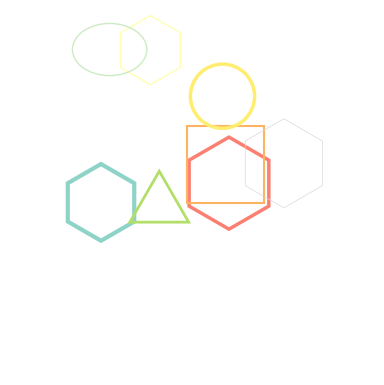[{"shape": "hexagon", "thickness": 3, "radius": 0.5, "center": [0.262, 0.474]}, {"shape": "hexagon", "thickness": 1, "radius": 0.45, "center": [0.391, 0.87]}, {"shape": "hexagon", "thickness": 2.5, "radius": 0.6, "center": [0.595, 0.524]}, {"shape": "square", "thickness": 1.5, "radius": 0.5, "center": [0.586, 0.574]}, {"shape": "triangle", "thickness": 2, "radius": 0.44, "center": [0.414, 0.467]}, {"shape": "hexagon", "thickness": 0.5, "radius": 0.58, "center": [0.737, 0.576]}, {"shape": "oval", "thickness": 1, "radius": 0.48, "center": [0.285, 0.871]}, {"shape": "circle", "thickness": 2.5, "radius": 0.42, "center": [0.578, 0.75]}]